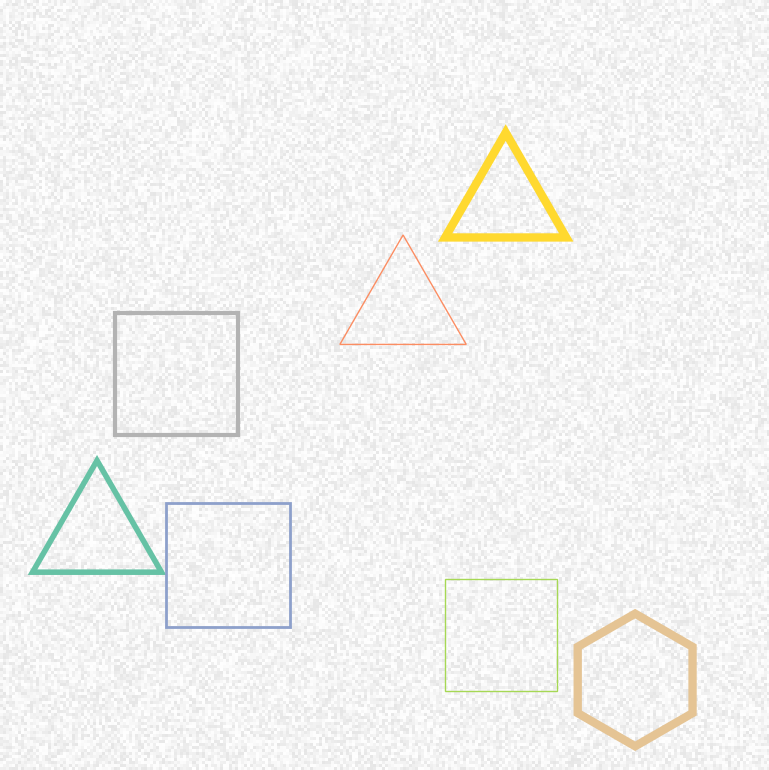[{"shape": "triangle", "thickness": 2, "radius": 0.48, "center": [0.126, 0.305]}, {"shape": "triangle", "thickness": 0.5, "radius": 0.47, "center": [0.523, 0.6]}, {"shape": "square", "thickness": 1, "radius": 0.4, "center": [0.297, 0.266]}, {"shape": "square", "thickness": 0.5, "radius": 0.36, "center": [0.651, 0.175]}, {"shape": "triangle", "thickness": 3, "radius": 0.45, "center": [0.657, 0.737]}, {"shape": "hexagon", "thickness": 3, "radius": 0.43, "center": [0.825, 0.117]}, {"shape": "square", "thickness": 1.5, "radius": 0.4, "center": [0.229, 0.514]}]